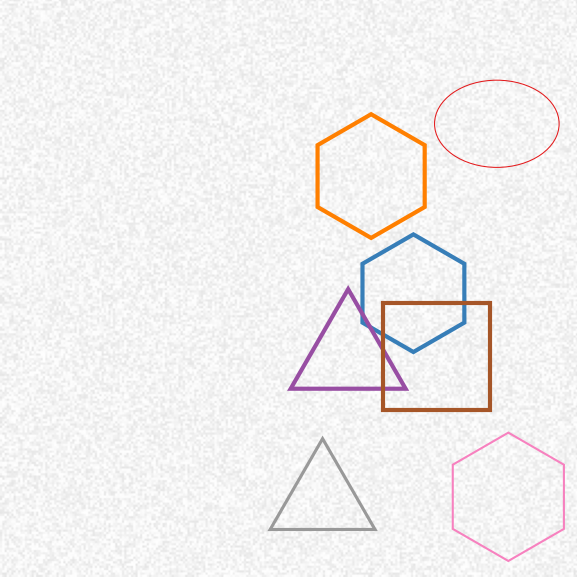[{"shape": "oval", "thickness": 0.5, "radius": 0.54, "center": [0.86, 0.785]}, {"shape": "hexagon", "thickness": 2, "radius": 0.51, "center": [0.716, 0.491]}, {"shape": "triangle", "thickness": 2, "radius": 0.57, "center": [0.603, 0.383]}, {"shape": "hexagon", "thickness": 2, "radius": 0.54, "center": [0.643, 0.694]}, {"shape": "square", "thickness": 2, "radius": 0.46, "center": [0.756, 0.382]}, {"shape": "hexagon", "thickness": 1, "radius": 0.56, "center": [0.88, 0.139]}, {"shape": "triangle", "thickness": 1.5, "radius": 0.52, "center": [0.559, 0.135]}]